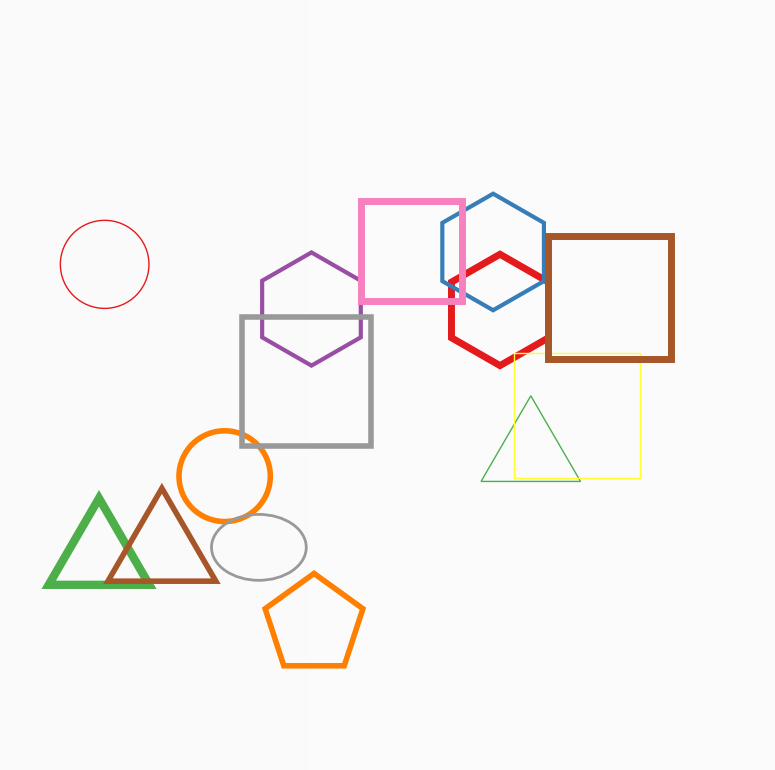[{"shape": "circle", "thickness": 0.5, "radius": 0.29, "center": [0.135, 0.657]}, {"shape": "hexagon", "thickness": 2.5, "radius": 0.36, "center": [0.645, 0.597]}, {"shape": "hexagon", "thickness": 1.5, "radius": 0.38, "center": [0.636, 0.673]}, {"shape": "triangle", "thickness": 3, "radius": 0.37, "center": [0.128, 0.278]}, {"shape": "triangle", "thickness": 0.5, "radius": 0.37, "center": [0.685, 0.412]}, {"shape": "hexagon", "thickness": 1.5, "radius": 0.37, "center": [0.402, 0.599]}, {"shape": "circle", "thickness": 2, "radius": 0.29, "center": [0.29, 0.382]}, {"shape": "pentagon", "thickness": 2, "radius": 0.33, "center": [0.405, 0.189]}, {"shape": "square", "thickness": 0.5, "radius": 0.41, "center": [0.744, 0.46]}, {"shape": "triangle", "thickness": 2, "radius": 0.4, "center": [0.209, 0.285]}, {"shape": "square", "thickness": 2.5, "radius": 0.4, "center": [0.786, 0.614]}, {"shape": "square", "thickness": 2.5, "radius": 0.32, "center": [0.531, 0.674]}, {"shape": "square", "thickness": 2, "radius": 0.42, "center": [0.395, 0.505]}, {"shape": "oval", "thickness": 1, "radius": 0.31, "center": [0.334, 0.289]}]